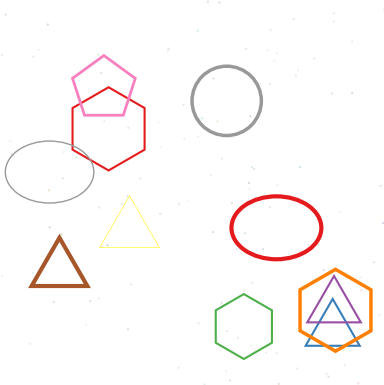[{"shape": "oval", "thickness": 3, "radius": 0.58, "center": [0.718, 0.408]}, {"shape": "hexagon", "thickness": 1.5, "radius": 0.54, "center": [0.282, 0.665]}, {"shape": "triangle", "thickness": 1.5, "radius": 0.41, "center": [0.864, 0.142]}, {"shape": "hexagon", "thickness": 1.5, "radius": 0.42, "center": [0.633, 0.152]}, {"shape": "triangle", "thickness": 1.5, "radius": 0.4, "center": [0.868, 0.203]}, {"shape": "hexagon", "thickness": 2.5, "radius": 0.53, "center": [0.871, 0.194]}, {"shape": "triangle", "thickness": 0.5, "radius": 0.45, "center": [0.336, 0.402]}, {"shape": "triangle", "thickness": 3, "radius": 0.42, "center": [0.154, 0.299]}, {"shape": "pentagon", "thickness": 2, "radius": 0.43, "center": [0.27, 0.77]}, {"shape": "oval", "thickness": 1, "radius": 0.57, "center": [0.129, 0.553]}, {"shape": "circle", "thickness": 2.5, "radius": 0.45, "center": [0.589, 0.738]}]